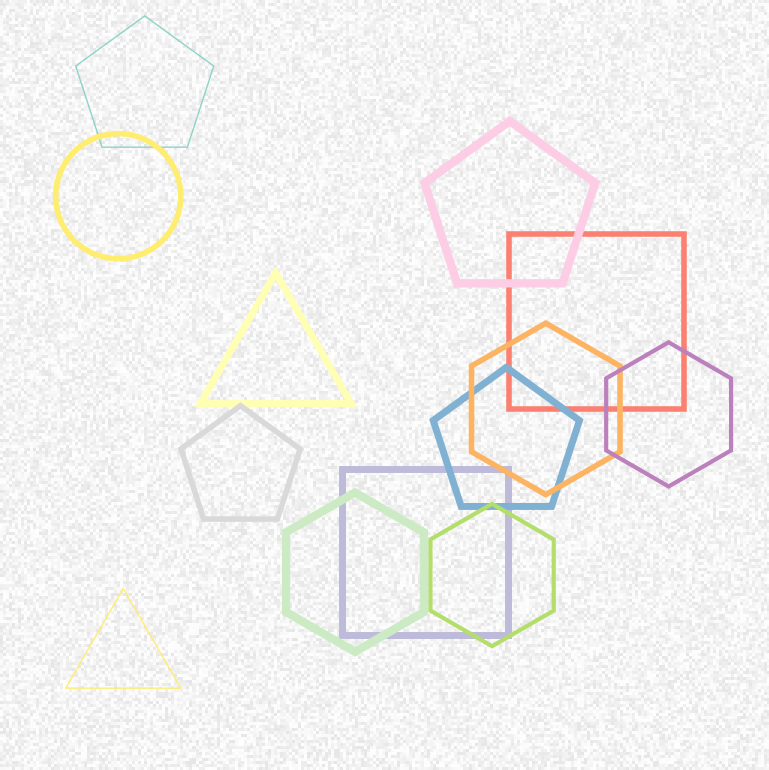[{"shape": "pentagon", "thickness": 0.5, "radius": 0.47, "center": [0.188, 0.885]}, {"shape": "triangle", "thickness": 2.5, "radius": 0.57, "center": [0.358, 0.532]}, {"shape": "square", "thickness": 2.5, "radius": 0.54, "center": [0.552, 0.283]}, {"shape": "square", "thickness": 2, "radius": 0.57, "center": [0.775, 0.582]}, {"shape": "pentagon", "thickness": 2.5, "radius": 0.5, "center": [0.658, 0.423]}, {"shape": "hexagon", "thickness": 2, "radius": 0.56, "center": [0.709, 0.469]}, {"shape": "hexagon", "thickness": 1.5, "radius": 0.46, "center": [0.639, 0.253]}, {"shape": "pentagon", "thickness": 3, "radius": 0.58, "center": [0.662, 0.726]}, {"shape": "pentagon", "thickness": 2, "radius": 0.41, "center": [0.312, 0.392]}, {"shape": "hexagon", "thickness": 1.5, "radius": 0.47, "center": [0.868, 0.462]}, {"shape": "hexagon", "thickness": 3, "radius": 0.52, "center": [0.461, 0.257]}, {"shape": "circle", "thickness": 2, "radius": 0.41, "center": [0.154, 0.745]}, {"shape": "triangle", "thickness": 0.5, "radius": 0.43, "center": [0.16, 0.149]}]